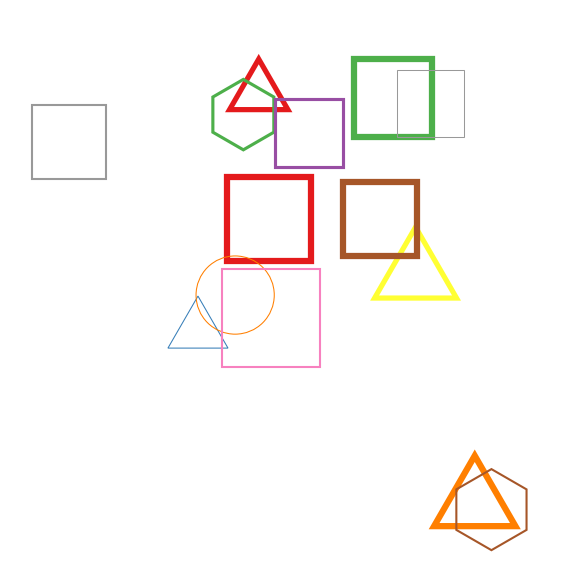[{"shape": "square", "thickness": 3, "radius": 0.37, "center": [0.465, 0.62]}, {"shape": "triangle", "thickness": 2.5, "radius": 0.29, "center": [0.448, 0.838]}, {"shape": "triangle", "thickness": 0.5, "radius": 0.3, "center": [0.343, 0.426]}, {"shape": "hexagon", "thickness": 1.5, "radius": 0.3, "center": [0.421, 0.801]}, {"shape": "square", "thickness": 3, "radius": 0.34, "center": [0.681, 0.83]}, {"shape": "square", "thickness": 1.5, "radius": 0.29, "center": [0.535, 0.77]}, {"shape": "circle", "thickness": 0.5, "radius": 0.34, "center": [0.407, 0.488]}, {"shape": "triangle", "thickness": 3, "radius": 0.41, "center": [0.822, 0.129]}, {"shape": "triangle", "thickness": 2.5, "radius": 0.41, "center": [0.72, 0.524]}, {"shape": "square", "thickness": 3, "radius": 0.32, "center": [0.658, 0.619]}, {"shape": "hexagon", "thickness": 1, "radius": 0.35, "center": [0.851, 0.117]}, {"shape": "square", "thickness": 1, "radius": 0.42, "center": [0.47, 0.448]}, {"shape": "square", "thickness": 1, "radius": 0.32, "center": [0.12, 0.754]}, {"shape": "square", "thickness": 0.5, "radius": 0.29, "center": [0.745, 0.82]}]